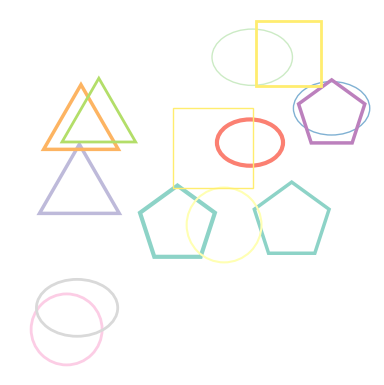[{"shape": "pentagon", "thickness": 3, "radius": 0.51, "center": [0.461, 0.416]}, {"shape": "pentagon", "thickness": 2.5, "radius": 0.51, "center": [0.758, 0.425]}, {"shape": "circle", "thickness": 1.5, "radius": 0.49, "center": [0.582, 0.416]}, {"shape": "triangle", "thickness": 2.5, "radius": 0.6, "center": [0.206, 0.506]}, {"shape": "oval", "thickness": 3, "radius": 0.43, "center": [0.649, 0.63]}, {"shape": "oval", "thickness": 1, "radius": 0.5, "center": [0.861, 0.719]}, {"shape": "triangle", "thickness": 2.5, "radius": 0.56, "center": [0.21, 0.668]}, {"shape": "triangle", "thickness": 2, "radius": 0.55, "center": [0.257, 0.686]}, {"shape": "circle", "thickness": 2, "radius": 0.46, "center": [0.173, 0.144]}, {"shape": "oval", "thickness": 2, "radius": 0.53, "center": [0.2, 0.2]}, {"shape": "pentagon", "thickness": 2.5, "radius": 0.45, "center": [0.862, 0.702]}, {"shape": "oval", "thickness": 1, "radius": 0.52, "center": [0.655, 0.851]}, {"shape": "square", "thickness": 2, "radius": 0.42, "center": [0.75, 0.861]}, {"shape": "square", "thickness": 1, "radius": 0.52, "center": [0.554, 0.615]}]